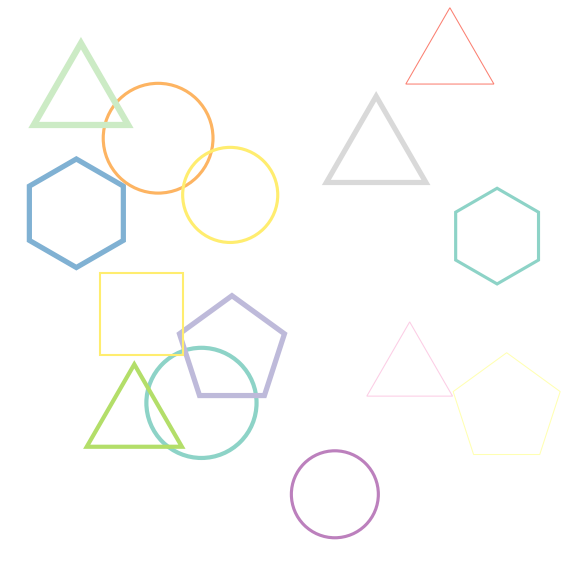[{"shape": "hexagon", "thickness": 1.5, "radius": 0.41, "center": [0.861, 0.59]}, {"shape": "circle", "thickness": 2, "radius": 0.48, "center": [0.349, 0.301]}, {"shape": "pentagon", "thickness": 0.5, "radius": 0.49, "center": [0.877, 0.291]}, {"shape": "pentagon", "thickness": 2.5, "radius": 0.48, "center": [0.402, 0.392]}, {"shape": "triangle", "thickness": 0.5, "radius": 0.44, "center": [0.779, 0.898]}, {"shape": "hexagon", "thickness": 2.5, "radius": 0.47, "center": [0.132, 0.63]}, {"shape": "circle", "thickness": 1.5, "radius": 0.48, "center": [0.274, 0.76]}, {"shape": "triangle", "thickness": 2, "radius": 0.48, "center": [0.233, 0.273]}, {"shape": "triangle", "thickness": 0.5, "radius": 0.43, "center": [0.709, 0.356]}, {"shape": "triangle", "thickness": 2.5, "radius": 0.5, "center": [0.651, 0.733]}, {"shape": "circle", "thickness": 1.5, "radius": 0.38, "center": [0.58, 0.143]}, {"shape": "triangle", "thickness": 3, "radius": 0.47, "center": [0.14, 0.83]}, {"shape": "square", "thickness": 1, "radius": 0.36, "center": [0.245, 0.456]}, {"shape": "circle", "thickness": 1.5, "radius": 0.41, "center": [0.399, 0.662]}]